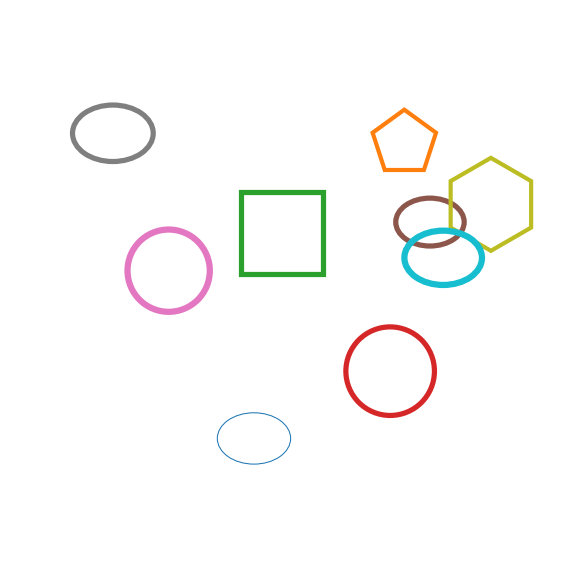[{"shape": "oval", "thickness": 0.5, "radius": 0.32, "center": [0.44, 0.24]}, {"shape": "pentagon", "thickness": 2, "radius": 0.29, "center": [0.7, 0.751]}, {"shape": "square", "thickness": 2.5, "radius": 0.36, "center": [0.489, 0.596]}, {"shape": "circle", "thickness": 2.5, "radius": 0.38, "center": [0.676, 0.356]}, {"shape": "oval", "thickness": 2.5, "radius": 0.3, "center": [0.745, 0.615]}, {"shape": "circle", "thickness": 3, "radius": 0.36, "center": [0.292, 0.53]}, {"shape": "oval", "thickness": 2.5, "radius": 0.35, "center": [0.195, 0.768]}, {"shape": "hexagon", "thickness": 2, "radius": 0.4, "center": [0.85, 0.645]}, {"shape": "oval", "thickness": 3, "radius": 0.34, "center": [0.767, 0.553]}]